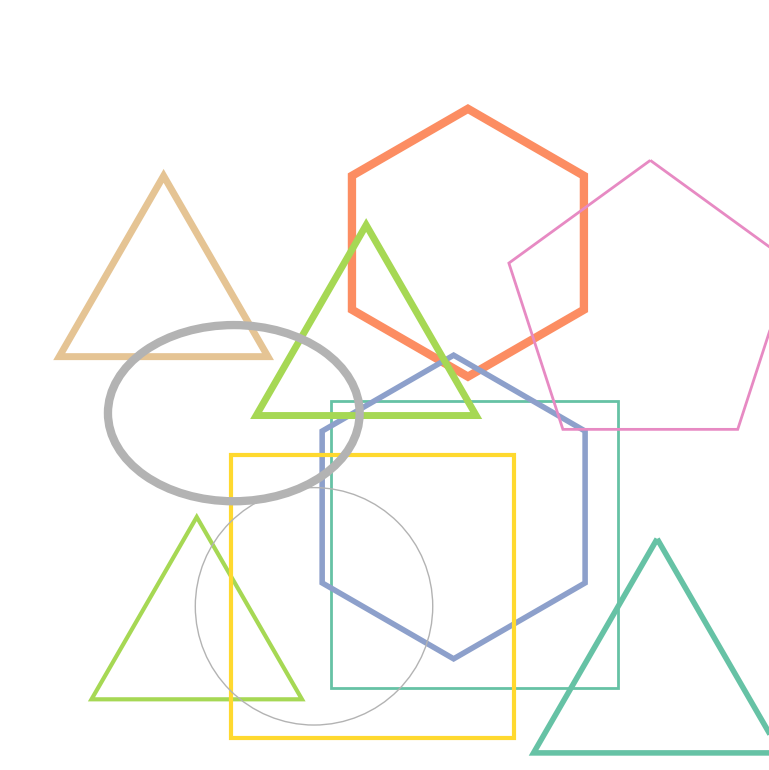[{"shape": "triangle", "thickness": 2, "radius": 0.93, "center": [0.853, 0.115]}, {"shape": "square", "thickness": 1, "radius": 0.93, "center": [0.617, 0.292]}, {"shape": "hexagon", "thickness": 3, "radius": 0.87, "center": [0.608, 0.685]}, {"shape": "hexagon", "thickness": 2, "radius": 0.99, "center": [0.589, 0.342]}, {"shape": "pentagon", "thickness": 1, "radius": 0.97, "center": [0.845, 0.599]}, {"shape": "triangle", "thickness": 1.5, "radius": 0.79, "center": [0.256, 0.171]}, {"shape": "triangle", "thickness": 2.5, "radius": 0.82, "center": [0.476, 0.543]}, {"shape": "square", "thickness": 1.5, "radius": 0.92, "center": [0.484, 0.225]}, {"shape": "triangle", "thickness": 2.5, "radius": 0.78, "center": [0.212, 0.615]}, {"shape": "oval", "thickness": 3, "radius": 0.82, "center": [0.304, 0.463]}, {"shape": "circle", "thickness": 0.5, "radius": 0.77, "center": [0.408, 0.213]}]